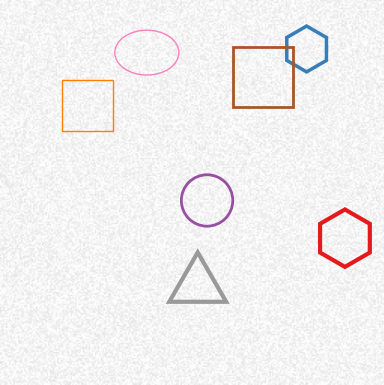[{"shape": "hexagon", "thickness": 3, "radius": 0.37, "center": [0.896, 0.381]}, {"shape": "hexagon", "thickness": 2.5, "radius": 0.3, "center": [0.796, 0.873]}, {"shape": "circle", "thickness": 2, "radius": 0.33, "center": [0.538, 0.479]}, {"shape": "square", "thickness": 1, "radius": 0.33, "center": [0.227, 0.726]}, {"shape": "square", "thickness": 2, "radius": 0.39, "center": [0.683, 0.8]}, {"shape": "oval", "thickness": 1, "radius": 0.42, "center": [0.381, 0.863]}, {"shape": "triangle", "thickness": 3, "radius": 0.43, "center": [0.514, 0.259]}]